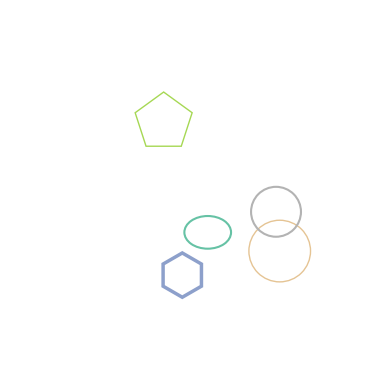[{"shape": "oval", "thickness": 1.5, "radius": 0.3, "center": [0.54, 0.396]}, {"shape": "hexagon", "thickness": 2.5, "radius": 0.29, "center": [0.473, 0.285]}, {"shape": "pentagon", "thickness": 1, "radius": 0.39, "center": [0.425, 0.683]}, {"shape": "circle", "thickness": 1, "radius": 0.4, "center": [0.727, 0.348]}, {"shape": "circle", "thickness": 1.5, "radius": 0.32, "center": [0.717, 0.45]}]